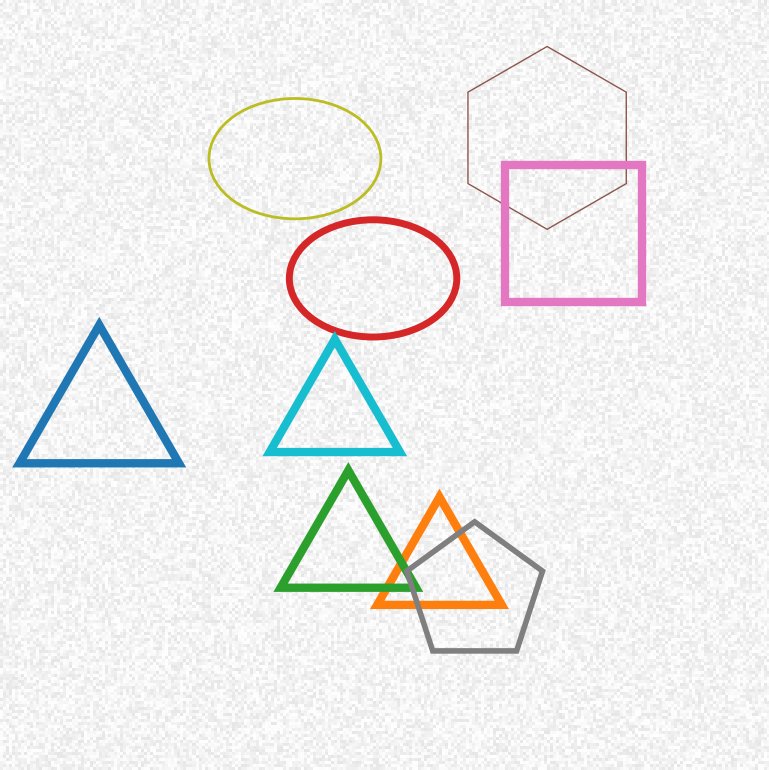[{"shape": "triangle", "thickness": 3, "radius": 0.6, "center": [0.129, 0.458]}, {"shape": "triangle", "thickness": 3, "radius": 0.47, "center": [0.571, 0.261]}, {"shape": "triangle", "thickness": 3, "radius": 0.51, "center": [0.452, 0.288]}, {"shape": "oval", "thickness": 2.5, "radius": 0.54, "center": [0.485, 0.638]}, {"shape": "hexagon", "thickness": 0.5, "radius": 0.59, "center": [0.711, 0.821]}, {"shape": "square", "thickness": 3, "radius": 0.45, "center": [0.745, 0.696]}, {"shape": "pentagon", "thickness": 2, "radius": 0.46, "center": [0.616, 0.23]}, {"shape": "oval", "thickness": 1, "radius": 0.56, "center": [0.383, 0.794]}, {"shape": "triangle", "thickness": 3, "radius": 0.49, "center": [0.435, 0.462]}]